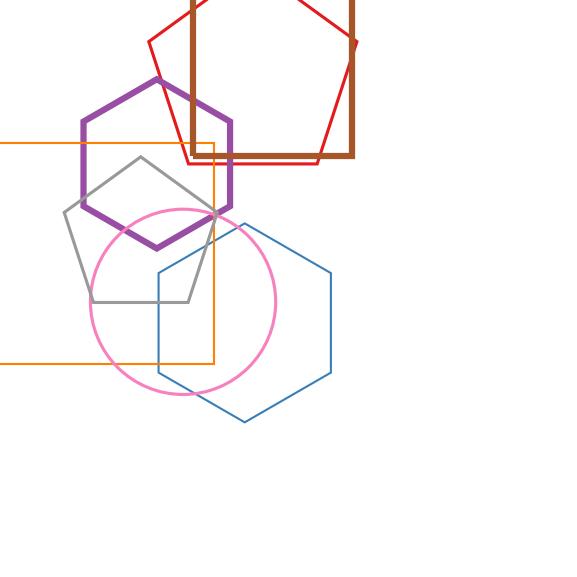[{"shape": "pentagon", "thickness": 1.5, "radius": 0.95, "center": [0.438, 0.869]}, {"shape": "hexagon", "thickness": 1, "radius": 0.86, "center": [0.424, 0.44]}, {"shape": "hexagon", "thickness": 3, "radius": 0.73, "center": [0.272, 0.715]}, {"shape": "square", "thickness": 1, "radius": 0.96, "center": [0.179, 0.56]}, {"shape": "square", "thickness": 3, "radius": 0.69, "center": [0.472, 0.866]}, {"shape": "circle", "thickness": 1.5, "radius": 0.8, "center": [0.317, 0.476]}, {"shape": "pentagon", "thickness": 1.5, "radius": 0.7, "center": [0.244, 0.588]}]